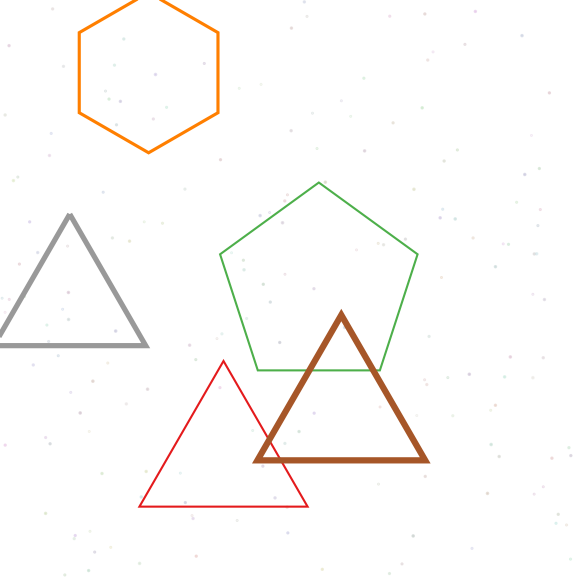[{"shape": "triangle", "thickness": 1, "radius": 0.84, "center": [0.387, 0.206]}, {"shape": "pentagon", "thickness": 1, "radius": 0.9, "center": [0.552, 0.503]}, {"shape": "hexagon", "thickness": 1.5, "radius": 0.69, "center": [0.257, 0.873]}, {"shape": "triangle", "thickness": 3, "radius": 0.84, "center": [0.591, 0.286]}, {"shape": "triangle", "thickness": 2.5, "radius": 0.76, "center": [0.121, 0.477]}]